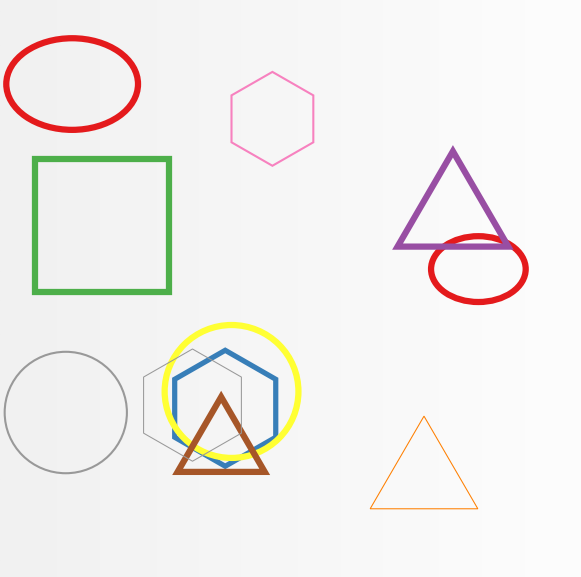[{"shape": "oval", "thickness": 3, "radius": 0.41, "center": [0.823, 0.533]}, {"shape": "oval", "thickness": 3, "radius": 0.57, "center": [0.124, 0.854]}, {"shape": "hexagon", "thickness": 2.5, "radius": 0.5, "center": [0.387, 0.292]}, {"shape": "square", "thickness": 3, "radius": 0.58, "center": [0.176, 0.608]}, {"shape": "triangle", "thickness": 3, "radius": 0.55, "center": [0.779, 0.627]}, {"shape": "triangle", "thickness": 0.5, "radius": 0.53, "center": [0.729, 0.172]}, {"shape": "circle", "thickness": 3, "radius": 0.58, "center": [0.398, 0.321]}, {"shape": "triangle", "thickness": 3, "radius": 0.43, "center": [0.38, 0.225]}, {"shape": "hexagon", "thickness": 1, "radius": 0.41, "center": [0.469, 0.793]}, {"shape": "circle", "thickness": 1, "radius": 0.53, "center": [0.113, 0.285]}, {"shape": "hexagon", "thickness": 0.5, "radius": 0.49, "center": [0.331, 0.298]}]